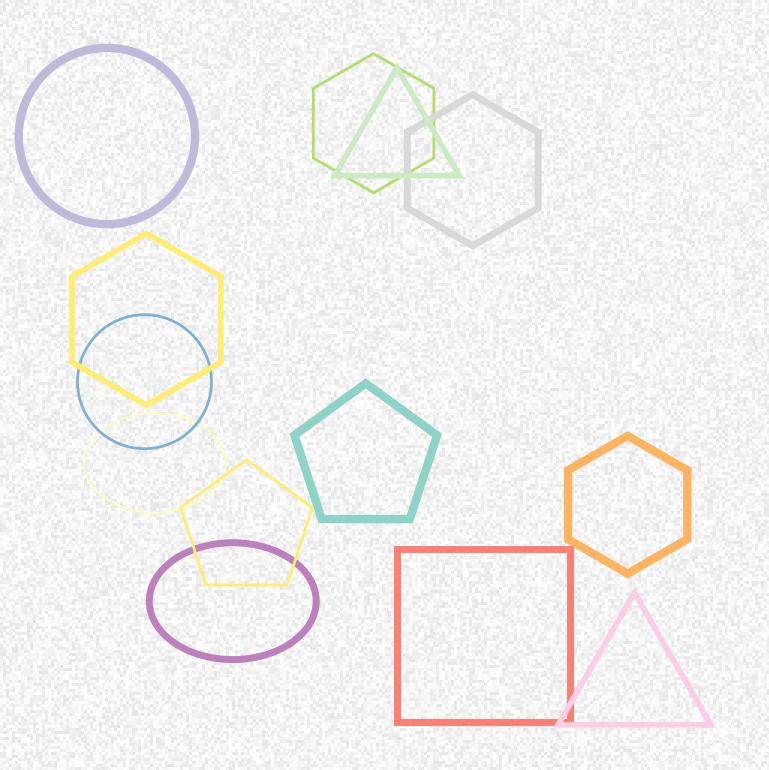[{"shape": "pentagon", "thickness": 3, "radius": 0.49, "center": [0.475, 0.405]}, {"shape": "oval", "thickness": 0.5, "radius": 0.46, "center": [0.201, 0.399]}, {"shape": "circle", "thickness": 3, "radius": 0.57, "center": [0.139, 0.823]}, {"shape": "square", "thickness": 2.5, "radius": 0.56, "center": [0.628, 0.175]}, {"shape": "circle", "thickness": 1, "radius": 0.44, "center": [0.188, 0.504]}, {"shape": "hexagon", "thickness": 3, "radius": 0.45, "center": [0.815, 0.344]}, {"shape": "hexagon", "thickness": 1, "radius": 0.45, "center": [0.485, 0.84]}, {"shape": "triangle", "thickness": 2, "radius": 0.57, "center": [0.824, 0.116]}, {"shape": "hexagon", "thickness": 2.5, "radius": 0.49, "center": [0.614, 0.779]}, {"shape": "oval", "thickness": 2.5, "radius": 0.54, "center": [0.302, 0.219]}, {"shape": "triangle", "thickness": 2, "radius": 0.47, "center": [0.516, 0.819]}, {"shape": "pentagon", "thickness": 1, "radius": 0.45, "center": [0.32, 0.313]}, {"shape": "hexagon", "thickness": 2, "radius": 0.56, "center": [0.19, 0.585]}]